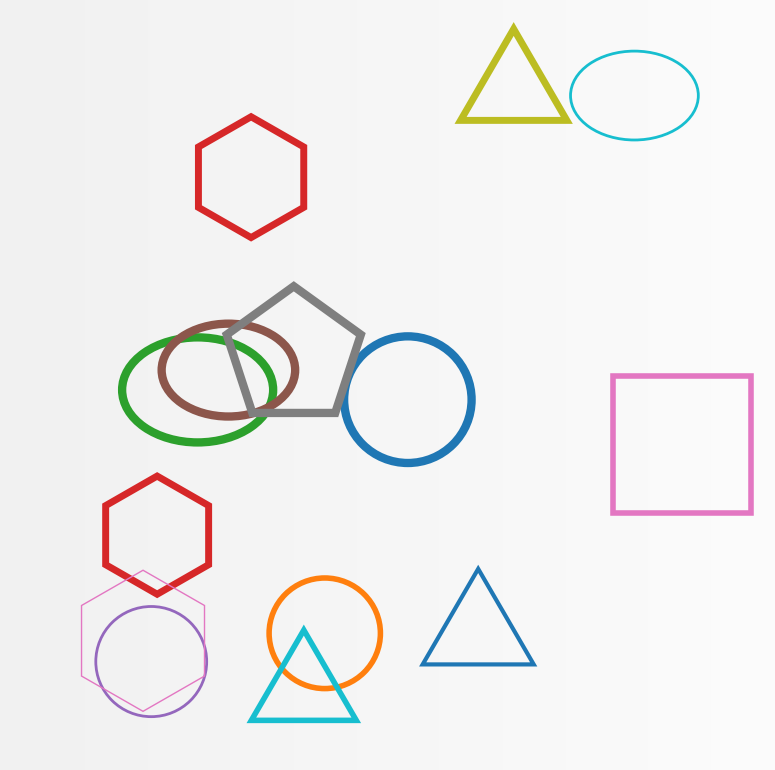[{"shape": "circle", "thickness": 3, "radius": 0.41, "center": [0.526, 0.481]}, {"shape": "triangle", "thickness": 1.5, "radius": 0.41, "center": [0.617, 0.178]}, {"shape": "circle", "thickness": 2, "radius": 0.36, "center": [0.419, 0.178]}, {"shape": "oval", "thickness": 3, "radius": 0.49, "center": [0.255, 0.494]}, {"shape": "hexagon", "thickness": 2.5, "radius": 0.39, "center": [0.324, 0.77]}, {"shape": "hexagon", "thickness": 2.5, "radius": 0.38, "center": [0.203, 0.305]}, {"shape": "circle", "thickness": 1, "radius": 0.36, "center": [0.195, 0.141]}, {"shape": "oval", "thickness": 3, "radius": 0.43, "center": [0.295, 0.519]}, {"shape": "square", "thickness": 2, "radius": 0.44, "center": [0.88, 0.423]}, {"shape": "hexagon", "thickness": 0.5, "radius": 0.46, "center": [0.185, 0.168]}, {"shape": "pentagon", "thickness": 3, "radius": 0.45, "center": [0.379, 0.537]}, {"shape": "triangle", "thickness": 2.5, "radius": 0.4, "center": [0.663, 0.883]}, {"shape": "triangle", "thickness": 2, "radius": 0.39, "center": [0.392, 0.104]}, {"shape": "oval", "thickness": 1, "radius": 0.41, "center": [0.819, 0.876]}]